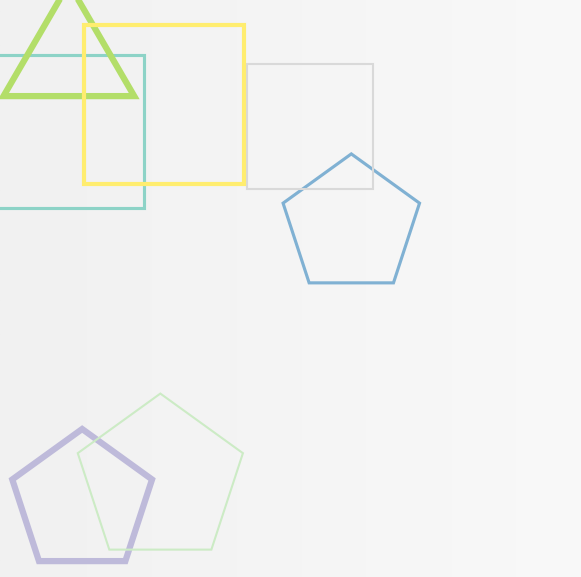[{"shape": "square", "thickness": 1.5, "radius": 0.66, "center": [0.114, 0.771]}, {"shape": "pentagon", "thickness": 3, "radius": 0.63, "center": [0.141, 0.13]}, {"shape": "pentagon", "thickness": 1.5, "radius": 0.62, "center": [0.604, 0.609]}, {"shape": "triangle", "thickness": 3, "radius": 0.65, "center": [0.118, 0.898]}, {"shape": "square", "thickness": 1, "radius": 0.54, "center": [0.533, 0.779]}, {"shape": "pentagon", "thickness": 1, "radius": 0.75, "center": [0.276, 0.168]}, {"shape": "square", "thickness": 2, "radius": 0.69, "center": [0.282, 0.817]}]